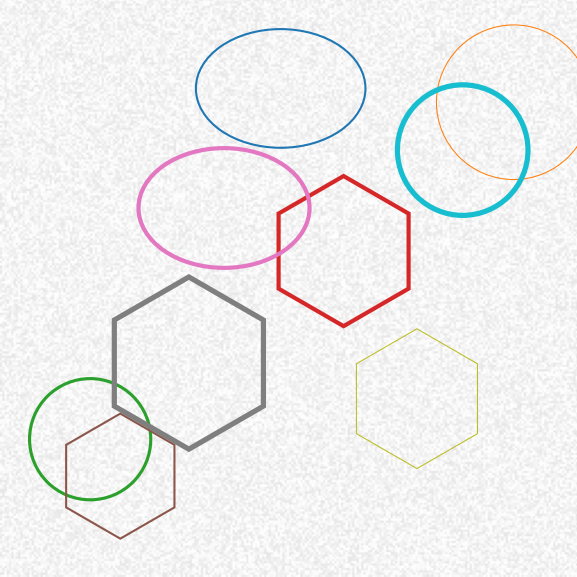[{"shape": "oval", "thickness": 1, "radius": 0.73, "center": [0.486, 0.846]}, {"shape": "circle", "thickness": 0.5, "radius": 0.67, "center": [0.89, 0.822]}, {"shape": "circle", "thickness": 1.5, "radius": 0.52, "center": [0.156, 0.239]}, {"shape": "hexagon", "thickness": 2, "radius": 0.65, "center": [0.595, 0.564]}, {"shape": "hexagon", "thickness": 1, "radius": 0.54, "center": [0.208, 0.175]}, {"shape": "oval", "thickness": 2, "radius": 0.74, "center": [0.388, 0.639]}, {"shape": "hexagon", "thickness": 2.5, "radius": 0.75, "center": [0.327, 0.37]}, {"shape": "hexagon", "thickness": 0.5, "radius": 0.61, "center": [0.722, 0.309]}, {"shape": "circle", "thickness": 2.5, "radius": 0.57, "center": [0.801, 0.739]}]